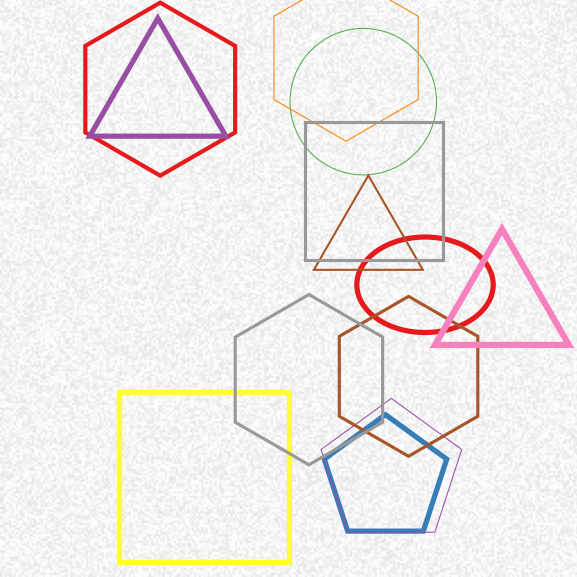[{"shape": "oval", "thickness": 2.5, "radius": 0.59, "center": [0.736, 0.506]}, {"shape": "hexagon", "thickness": 2, "radius": 0.75, "center": [0.277, 0.845]}, {"shape": "pentagon", "thickness": 2.5, "radius": 0.56, "center": [0.668, 0.17]}, {"shape": "circle", "thickness": 0.5, "radius": 0.63, "center": [0.629, 0.823]}, {"shape": "pentagon", "thickness": 0.5, "radius": 0.64, "center": [0.678, 0.181]}, {"shape": "triangle", "thickness": 2.5, "radius": 0.68, "center": [0.273, 0.831]}, {"shape": "hexagon", "thickness": 0.5, "radius": 0.72, "center": [0.599, 0.899]}, {"shape": "square", "thickness": 2.5, "radius": 0.74, "center": [0.354, 0.173]}, {"shape": "hexagon", "thickness": 1.5, "radius": 0.69, "center": [0.707, 0.348]}, {"shape": "triangle", "thickness": 1, "radius": 0.54, "center": [0.638, 0.586]}, {"shape": "triangle", "thickness": 3, "radius": 0.67, "center": [0.869, 0.469]}, {"shape": "square", "thickness": 1.5, "radius": 0.6, "center": [0.648, 0.669]}, {"shape": "hexagon", "thickness": 1.5, "radius": 0.74, "center": [0.535, 0.342]}]